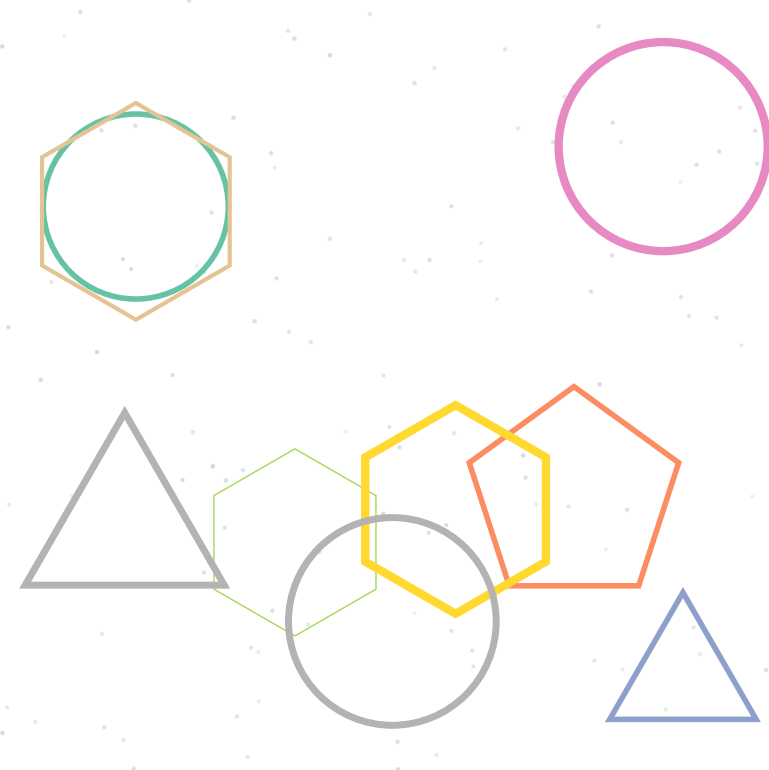[{"shape": "circle", "thickness": 2, "radius": 0.6, "center": [0.176, 0.732]}, {"shape": "pentagon", "thickness": 2, "radius": 0.71, "center": [0.745, 0.355]}, {"shape": "triangle", "thickness": 2, "radius": 0.55, "center": [0.887, 0.121]}, {"shape": "circle", "thickness": 3, "radius": 0.68, "center": [0.861, 0.81]}, {"shape": "hexagon", "thickness": 0.5, "radius": 0.61, "center": [0.383, 0.296]}, {"shape": "hexagon", "thickness": 3, "radius": 0.68, "center": [0.592, 0.338]}, {"shape": "hexagon", "thickness": 1.5, "radius": 0.7, "center": [0.176, 0.726]}, {"shape": "circle", "thickness": 2.5, "radius": 0.67, "center": [0.51, 0.193]}, {"shape": "triangle", "thickness": 2.5, "radius": 0.75, "center": [0.162, 0.315]}]